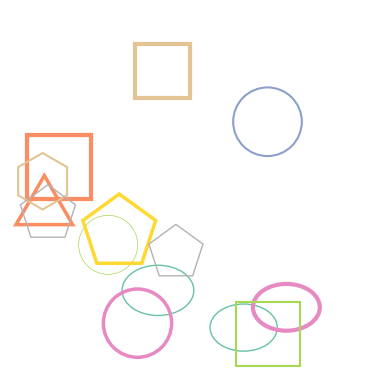[{"shape": "oval", "thickness": 1, "radius": 0.47, "center": [0.41, 0.246]}, {"shape": "oval", "thickness": 1, "radius": 0.44, "center": [0.633, 0.149]}, {"shape": "triangle", "thickness": 2.5, "radius": 0.43, "center": [0.115, 0.459]}, {"shape": "square", "thickness": 3, "radius": 0.41, "center": [0.154, 0.566]}, {"shape": "circle", "thickness": 1.5, "radius": 0.45, "center": [0.695, 0.684]}, {"shape": "oval", "thickness": 3, "radius": 0.43, "center": [0.744, 0.202]}, {"shape": "circle", "thickness": 2.5, "radius": 0.44, "center": [0.357, 0.161]}, {"shape": "circle", "thickness": 0.5, "radius": 0.38, "center": [0.281, 0.364]}, {"shape": "square", "thickness": 1.5, "radius": 0.41, "center": [0.697, 0.132]}, {"shape": "pentagon", "thickness": 2.5, "radius": 0.5, "center": [0.31, 0.397]}, {"shape": "square", "thickness": 3, "radius": 0.35, "center": [0.423, 0.815]}, {"shape": "hexagon", "thickness": 1.5, "radius": 0.37, "center": [0.111, 0.529]}, {"shape": "pentagon", "thickness": 1, "radius": 0.37, "center": [0.457, 0.343]}, {"shape": "pentagon", "thickness": 1, "radius": 0.38, "center": [0.125, 0.445]}]